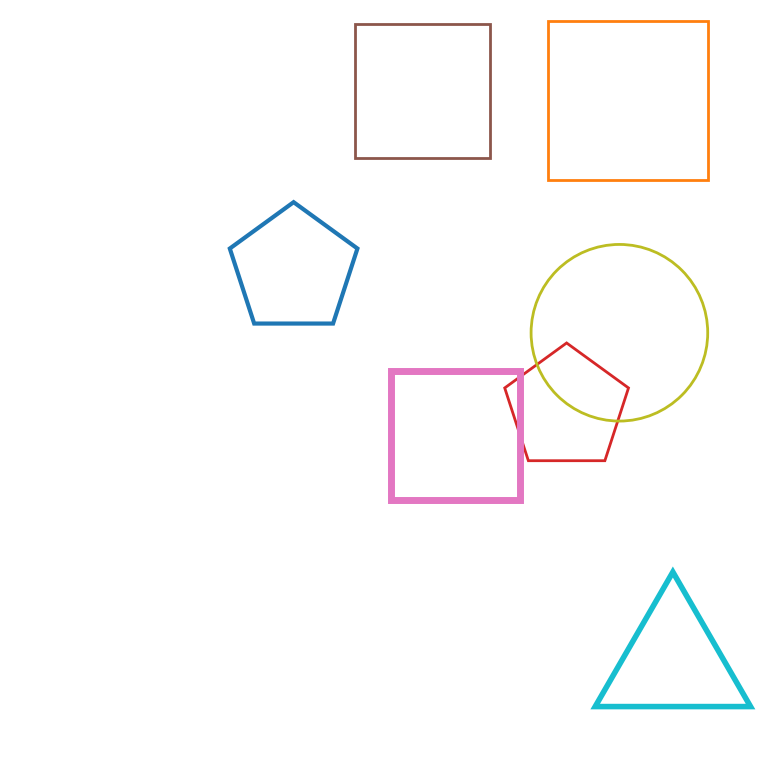[{"shape": "pentagon", "thickness": 1.5, "radius": 0.44, "center": [0.381, 0.65]}, {"shape": "square", "thickness": 1, "radius": 0.52, "center": [0.816, 0.869]}, {"shape": "pentagon", "thickness": 1, "radius": 0.42, "center": [0.736, 0.47]}, {"shape": "square", "thickness": 1, "radius": 0.44, "center": [0.549, 0.882]}, {"shape": "square", "thickness": 2.5, "radius": 0.42, "center": [0.591, 0.435]}, {"shape": "circle", "thickness": 1, "radius": 0.57, "center": [0.804, 0.568]}, {"shape": "triangle", "thickness": 2, "radius": 0.58, "center": [0.874, 0.141]}]